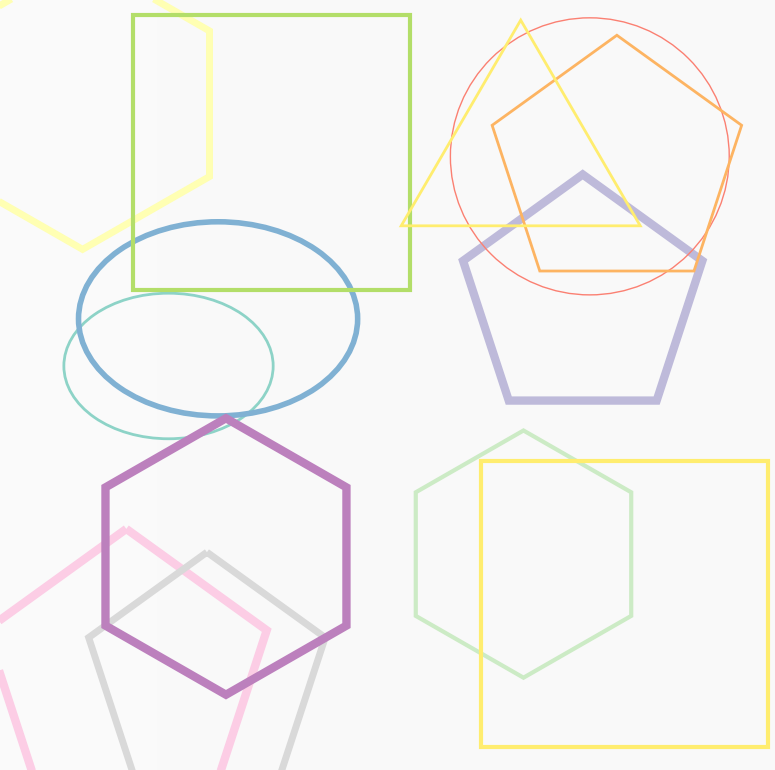[{"shape": "oval", "thickness": 1, "radius": 0.68, "center": [0.217, 0.525]}, {"shape": "hexagon", "thickness": 2.5, "radius": 0.95, "center": [0.107, 0.865]}, {"shape": "pentagon", "thickness": 3, "radius": 0.81, "center": [0.752, 0.611]}, {"shape": "circle", "thickness": 0.5, "radius": 0.9, "center": [0.761, 0.797]}, {"shape": "oval", "thickness": 2, "radius": 0.9, "center": [0.281, 0.586]}, {"shape": "pentagon", "thickness": 1, "radius": 0.85, "center": [0.796, 0.785]}, {"shape": "square", "thickness": 1.5, "radius": 0.89, "center": [0.35, 0.802]}, {"shape": "pentagon", "thickness": 3, "radius": 0.95, "center": [0.163, 0.123]}, {"shape": "pentagon", "thickness": 2.5, "radius": 0.8, "center": [0.267, 0.122]}, {"shape": "hexagon", "thickness": 3, "radius": 0.9, "center": [0.292, 0.277]}, {"shape": "hexagon", "thickness": 1.5, "radius": 0.8, "center": [0.675, 0.28]}, {"shape": "square", "thickness": 1.5, "radius": 0.93, "center": [0.805, 0.216]}, {"shape": "triangle", "thickness": 1, "radius": 0.89, "center": [0.672, 0.796]}]